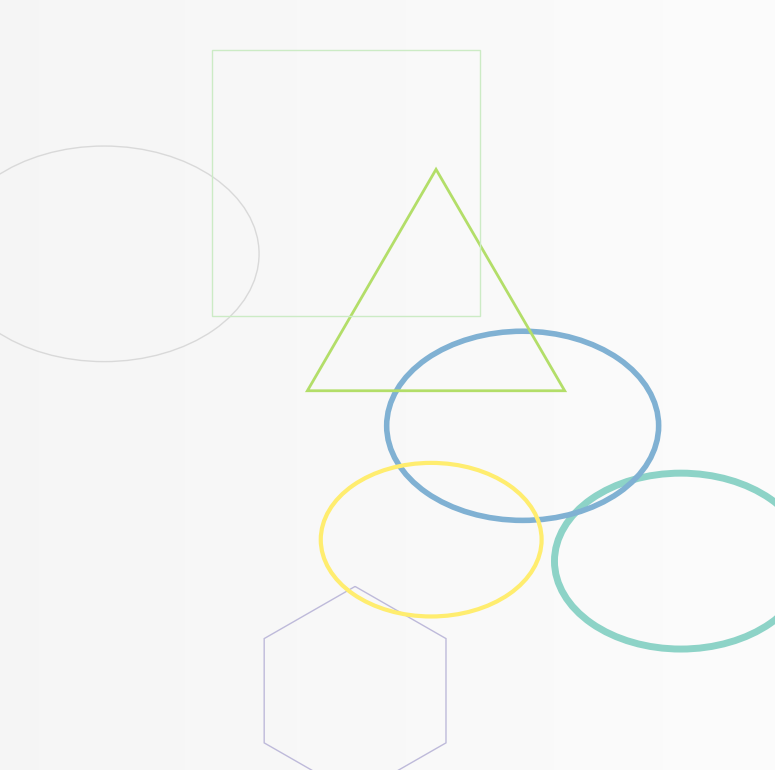[{"shape": "oval", "thickness": 2.5, "radius": 0.82, "center": [0.879, 0.271]}, {"shape": "hexagon", "thickness": 0.5, "radius": 0.68, "center": [0.458, 0.103]}, {"shape": "oval", "thickness": 2, "radius": 0.88, "center": [0.674, 0.447]}, {"shape": "triangle", "thickness": 1, "radius": 0.96, "center": [0.563, 0.588]}, {"shape": "oval", "thickness": 0.5, "radius": 1.0, "center": [0.134, 0.67]}, {"shape": "square", "thickness": 0.5, "radius": 0.86, "center": [0.446, 0.762]}, {"shape": "oval", "thickness": 1.5, "radius": 0.71, "center": [0.556, 0.299]}]